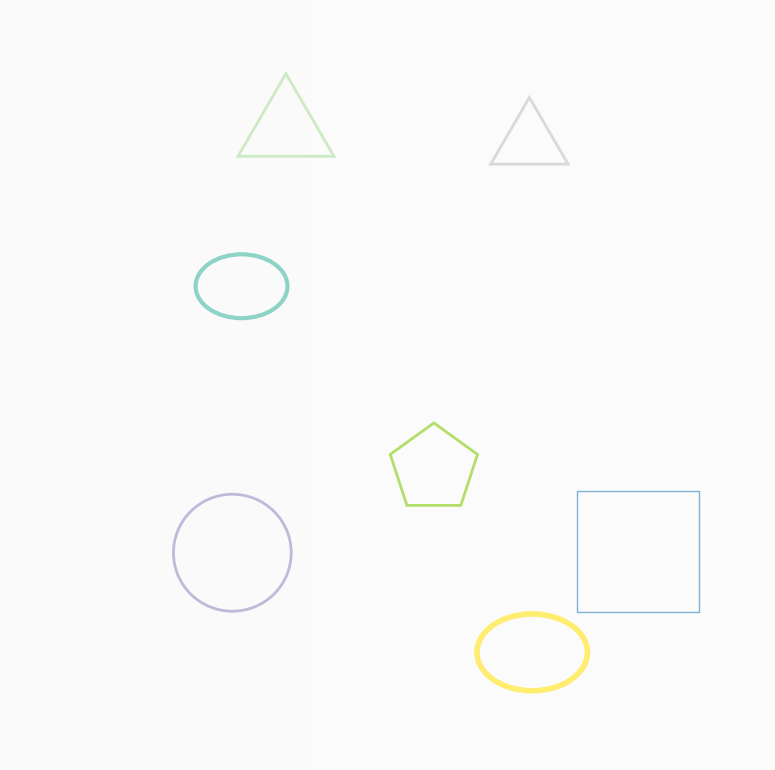[{"shape": "oval", "thickness": 1.5, "radius": 0.3, "center": [0.312, 0.628]}, {"shape": "circle", "thickness": 1, "radius": 0.38, "center": [0.3, 0.282]}, {"shape": "square", "thickness": 0.5, "radius": 0.39, "center": [0.823, 0.284]}, {"shape": "pentagon", "thickness": 1, "radius": 0.3, "center": [0.56, 0.392]}, {"shape": "triangle", "thickness": 1, "radius": 0.29, "center": [0.683, 0.816]}, {"shape": "triangle", "thickness": 1, "radius": 0.36, "center": [0.369, 0.833]}, {"shape": "oval", "thickness": 2, "radius": 0.36, "center": [0.687, 0.153]}]